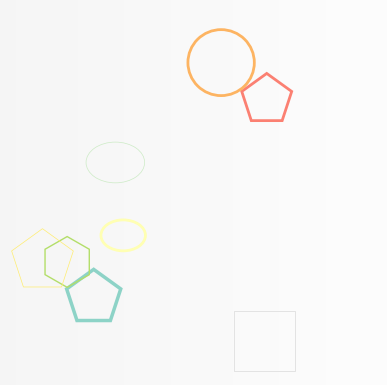[{"shape": "pentagon", "thickness": 2.5, "radius": 0.37, "center": [0.242, 0.227]}, {"shape": "oval", "thickness": 2, "radius": 0.29, "center": [0.318, 0.389]}, {"shape": "pentagon", "thickness": 2, "radius": 0.34, "center": [0.688, 0.742]}, {"shape": "circle", "thickness": 2, "radius": 0.43, "center": [0.571, 0.837]}, {"shape": "hexagon", "thickness": 1, "radius": 0.33, "center": [0.173, 0.32]}, {"shape": "square", "thickness": 0.5, "radius": 0.39, "center": [0.682, 0.113]}, {"shape": "oval", "thickness": 0.5, "radius": 0.38, "center": [0.298, 0.578]}, {"shape": "pentagon", "thickness": 0.5, "radius": 0.42, "center": [0.11, 0.322]}]